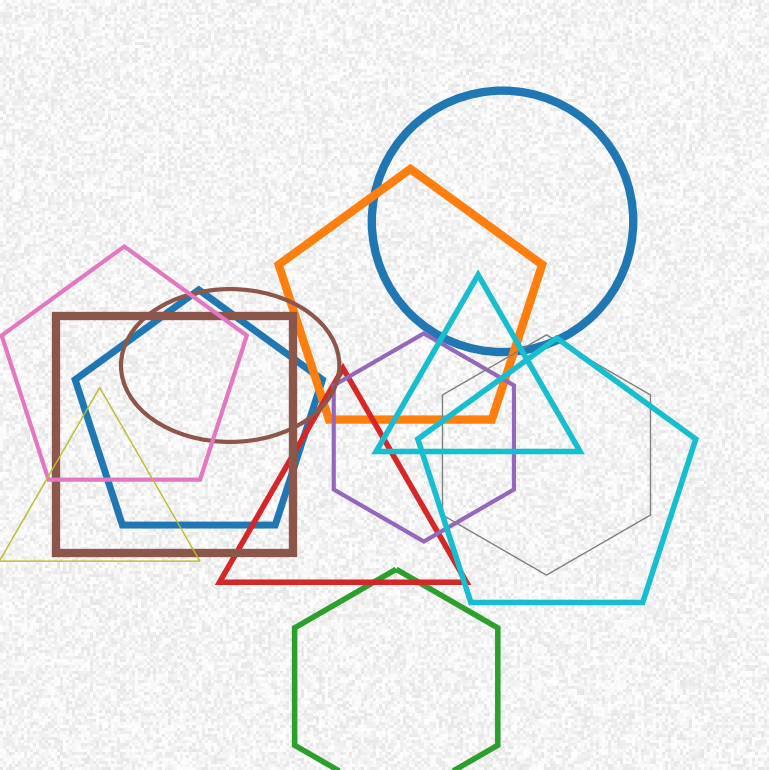[{"shape": "circle", "thickness": 3, "radius": 0.85, "center": [0.653, 0.713]}, {"shape": "pentagon", "thickness": 2.5, "radius": 0.84, "center": [0.258, 0.455]}, {"shape": "pentagon", "thickness": 3, "radius": 0.9, "center": [0.533, 0.601]}, {"shape": "hexagon", "thickness": 2, "radius": 0.76, "center": [0.515, 0.108]}, {"shape": "triangle", "thickness": 2, "radius": 0.93, "center": [0.445, 0.336]}, {"shape": "hexagon", "thickness": 1.5, "radius": 0.68, "center": [0.55, 0.432]}, {"shape": "oval", "thickness": 1.5, "radius": 0.71, "center": [0.299, 0.525]}, {"shape": "square", "thickness": 3, "radius": 0.77, "center": [0.226, 0.436]}, {"shape": "pentagon", "thickness": 1.5, "radius": 0.84, "center": [0.161, 0.512]}, {"shape": "hexagon", "thickness": 0.5, "radius": 0.78, "center": [0.71, 0.409]}, {"shape": "triangle", "thickness": 0.5, "radius": 0.75, "center": [0.129, 0.346]}, {"shape": "pentagon", "thickness": 2, "radius": 0.95, "center": [0.723, 0.371]}, {"shape": "triangle", "thickness": 2, "radius": 0.76, "center": [0.621, 0.49]}]